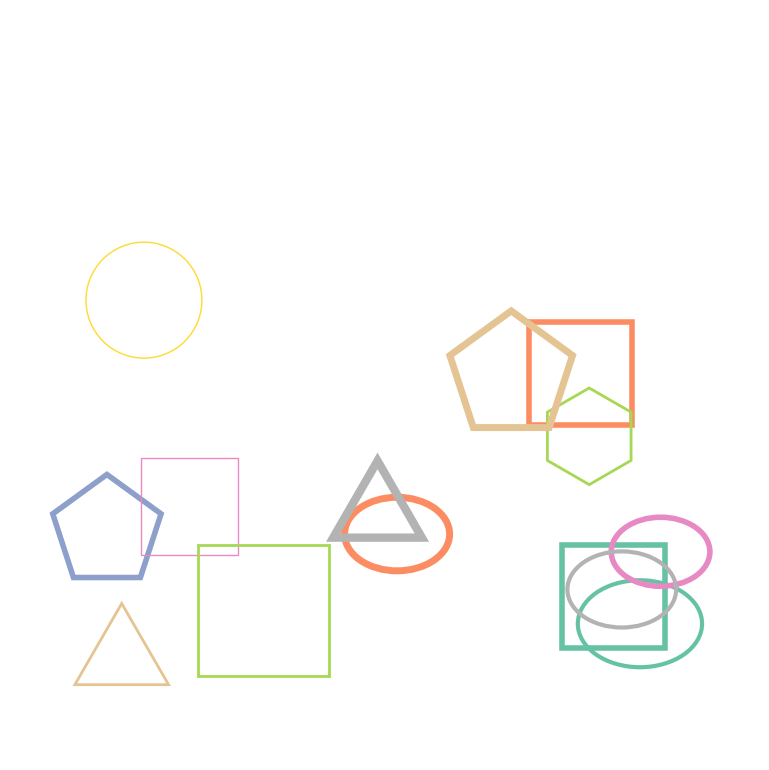[{"shape": "square", "thickness": 2, "radius": 0.33, "center": [0.796, 0.225]}, {"shape": "oval", "thickness": 1.5, "radius": 0.4, "center": [0.831, 0.19]}, {"shape": "square", "thickness": 2, "radius": 0.33, "center": [0.754, 0.515]}, {"shape": "oval", "thickness": 2.5, "radius": 0.34, "center": [0.516, 0.306]}, {"shape": "pentagon", "thickness": 2, "radius": 0.37, "center": [0.139, 0.31]}, {"shape": "square", "thickness": 0.5, "radius": 0.31, "center": [0.247, 0.343]}, {"shape": "oval", "thickness": 2, "radius": 0.32, "center": [0.858, 0.283]}, {"shape": "hexagon", "thickness": 1, "radius": 0.31, "center": [0.765, 0.433]}, {"shape": "square", "thickness": 1, "radius": 0.43, "center": [0.342, 0.207]}, {"shape": "circle", "thickness": 0.5, "radius": 0.38, "center": [0.187, 0.61]}, {"shape": "triangle", "thickness": 1, "radius": 0.35, "center": [0.158, 0.146]}, {"shape": "pentagon", "thickness": 2.5, "radius": 0.42, "center": [0.664, 0.512]}, {"shape": "oval", "thickness": 1.5, "radius": 0.35, "center": [0.808, 0.234]}, {"shape": "triangle", "thickness": 3, "radius": 0.33, "center": [0.49, 0.335]}]